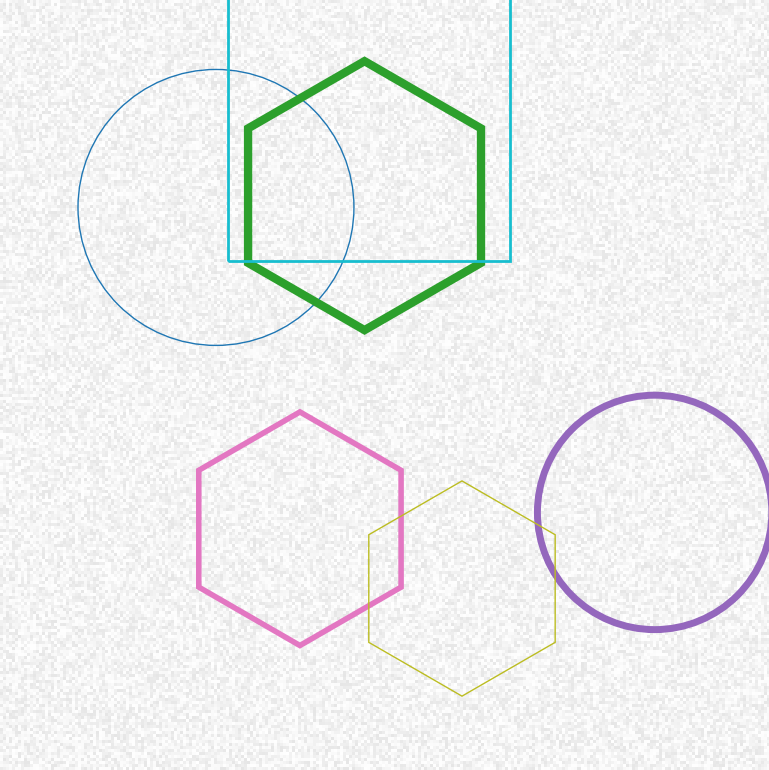[{"shape": "circle", "thickness": 0.5, "radius": 0.9, "center": [0.28, 0.731]}, {"shape": "hexagon", "thickness": 3, "radius": 0.87, "center": [0.473, 0.746]}, {"shape": "circle", "thickness": 2.5, "radius": 0.76, "center": [0.85, 0.335]}, {"shape": "hexagon", "thickness": 2, "radius": 0.76, "center": [0.39, 0.313]}, {"shape": "hexagon", "thickness": 0.5, "radius": 0.7, "center": [0.6, 0.236]}, {"shape": "square", "thickness": 1, "radius": 0.92, "center": [0.48, 0.844]}]